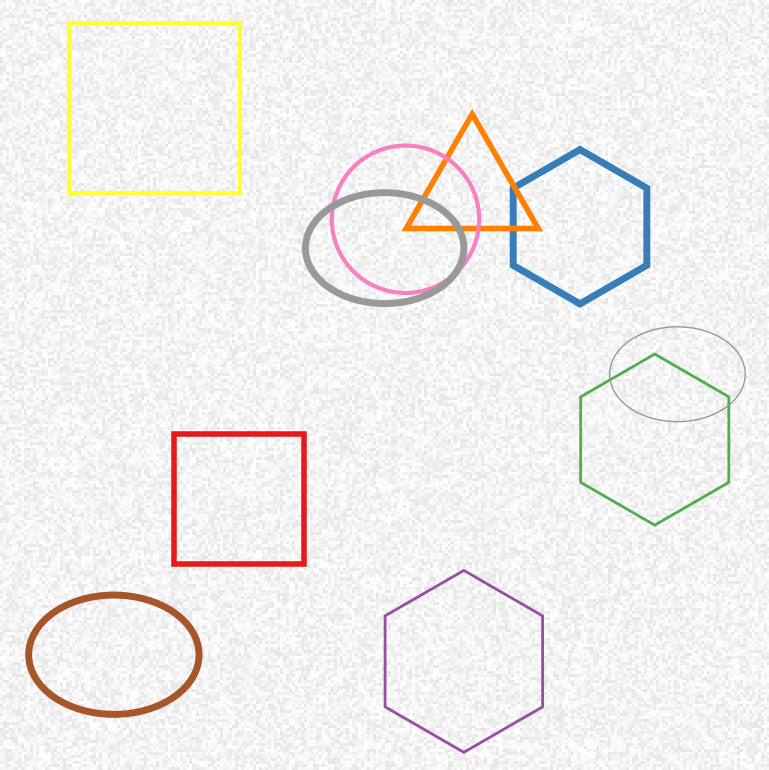[{"shape": "square", "thickness": 2, "radius": 0.42, "center": [0.31, 0.352]}, {"shape": "hexagon", "thickness": 2.5, "radius": 0.5, "center": [0.753, 0.706]}, {"shape": "hexagon", "thickness": 1, "radius": 0.56, "center": [0.85, 0.429]}, {"shape": "hexagon", "thickness": 1, "radius": 0.59, "center": [0.602, 0.141]}, {"shape": "triangle", "thickness": 2, "radius": 0.5, "center": [0.613, 0.753]}, {"shape": "square", "thickness": 1.5, "radius": 0.55, "center": [0.201, 0.86]}, {"shape": "oval", "thickness": 2.5, "radius": 0.55, "center": [0.148, 0.15]}, {"shape": "circle", "thickness": 1.5, "radius": 0.48, "center": [0.527, 0.715]}, {"shape": "oval", "thickness": 0.5, "radius": 0.44, "center": [0.88, 0.514]}, {"shape": "oval", "thickness": 2.5, "radius": 0.51, "center": [0.5, 0.678]}]